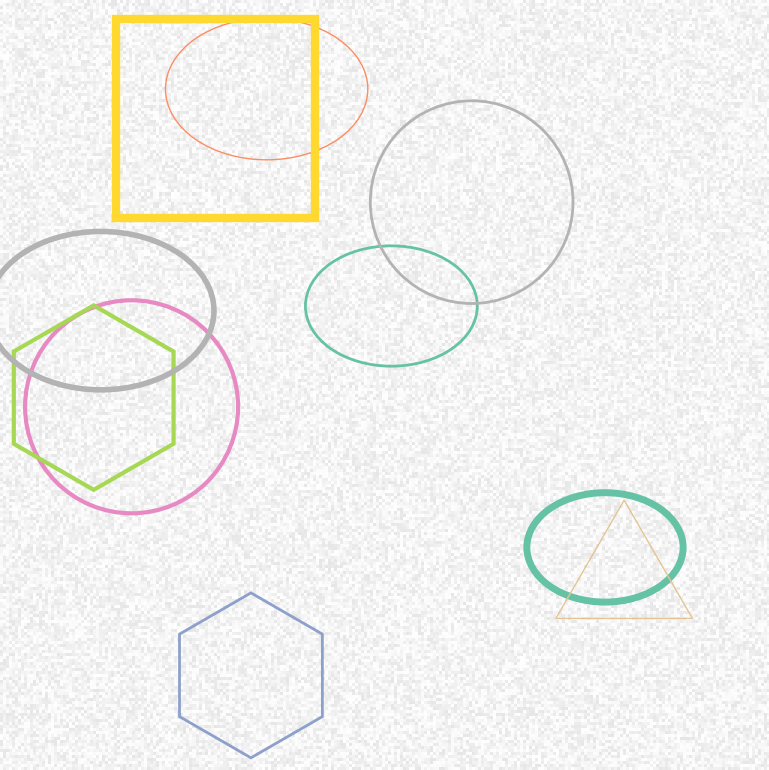[{"shape": "oval", "thickness": 1, "radius": 0.56, "center": [0.508, 0.603]}, {"shape": "oval", "thickness": 2.5, "radius": 0.51, "center": [0.786, 0.289]}, {"shape": "oval", "thickness": 0.5, "radius": 0.66, "center": [0.346, 0.884]}, {"shape": "hexagon", "thickness": 1, "radius": 0.54, "center": [0.326, 0.123]}, {"shape": "circle", "thickness": 1.5, "radius": 0.69, "center": [0.171, 0.472]}, {"shape": "hexagon", "thickness": 1.5, "radius": 0.6, "center": [0.122, 0.484]}, {"shape": "square", "thickness": 3, "radius": 0.65, "center": [0.28, 0.846]}, {"shape": "triangle", "thickness": 0.5, "radius": 0.51, "center": [0.811, 0.248]}, {"shape": "circle", "thickness": 1, "radius": 0.66, "center": [0.613, 0.737]}, {"shape": "oval", "thickness": 2, "radius": 0.73, "center": [0.131, 0.597]}]